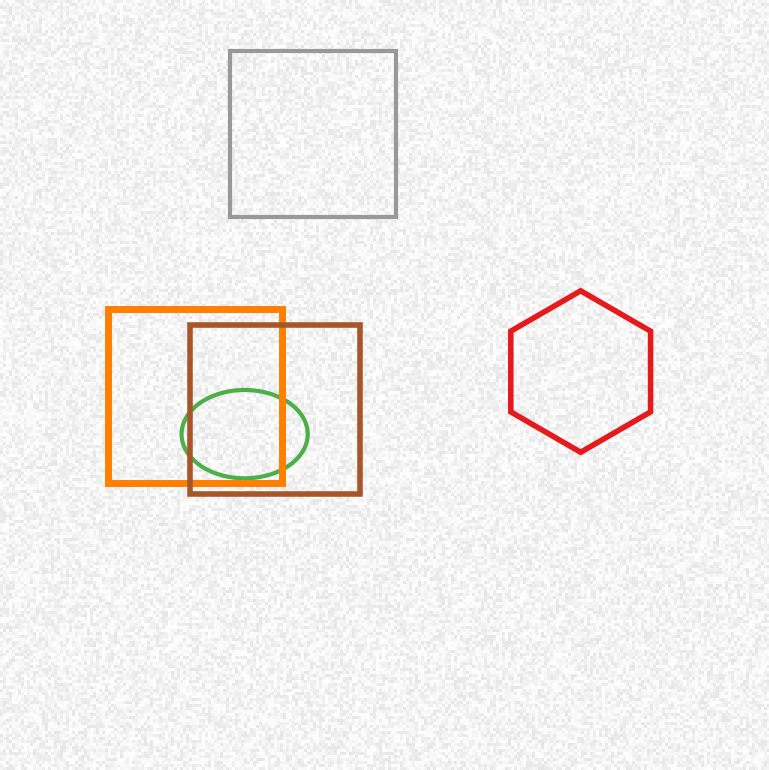[{"shape": "hexagon", "thickness": 2, "radius": 0.52, "center": [0.754, 0.517]}, {"shape": "oval", "thickness": 1.5, "radius": 0.41, "center": [0.318, 0.436]}, {"shape": "square", "thickness": 2.5, "radius": 0.57, "center": [0.253, 0.486]}, {"shape": "square", "thickness": 2, "radius": 0.55, "center": [0.357, 0.468]}, {"shape": "square", "thickness": 1.5, "radius": 0.54, "center": [0.407, 0.826]}]